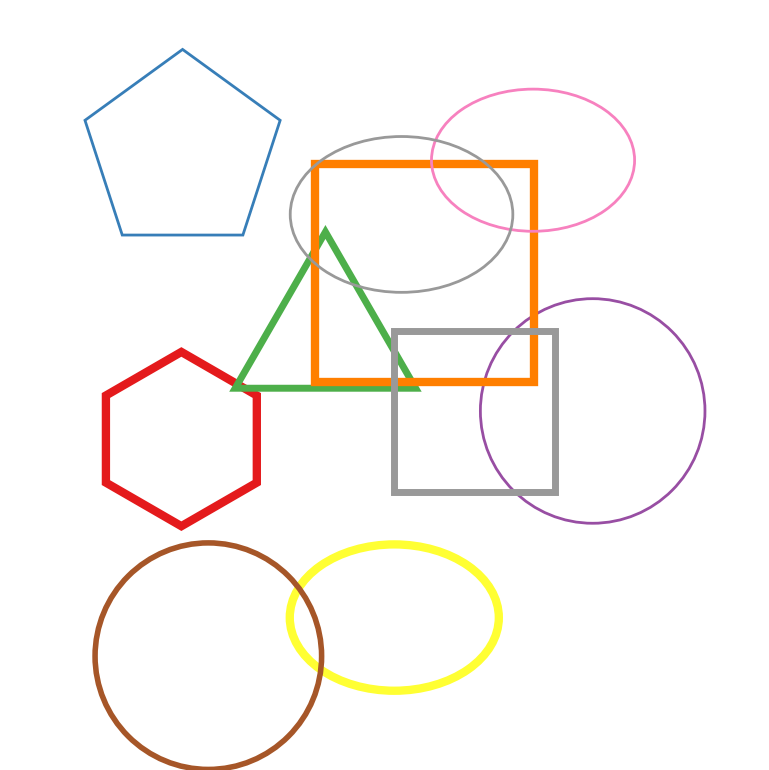[{"shape": "hexagon", "thickness": 3, "radius": 0.57, "center": [0.236, 0.43]}, {"shape": "pentagon", "thickness": 1, "radius": 0.67, "center": [0.237, 0.803]}, {"shape": "triangle", "thickness": 2.5, "radius": 0.68, "center": [0.423, 0.563]}, {"shape": "circle", "thickness": 1, "radius": 0.73, "center": [0.77, 0.466]}, {"shape": "square", "thickness": 3, "radius": 0.71, "center": [0.551, 0.646]}, {"shape": "oval", "thickness": 3, "radius": 0.68, "center": [0.512, 0.198]}, {"shape": "circle", "thickness": 2, "radius": 0.74, "center": [0.271, 0.148]}, {"shape": "oval", "thickness": 1, "radius": 0.66, "center": [0.692, 0.792]}, {"shape": "square", "thickness": 2.5, "radius": 0.52, "center": [0.616, 0.466]}, {"shape": "oval", "thickness": 1, "radius": 0.72, "center": [0.521, 0.722]}]